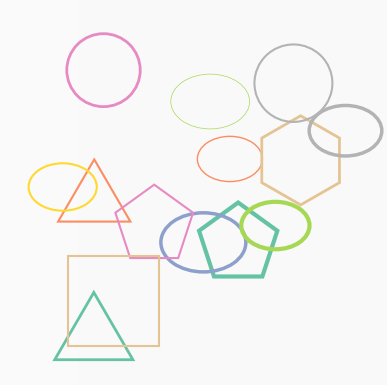[{"shape": "triangle", "thickness": 2, "radius": 0.58, "center": [0.242, 0.124]}, {"shape": "pentagon", "thickness": 3, "radius": 0.53, "center": [0.615, 0.368]}, {"shape": "triangle", "thickness": 1.5, "radius": 0.54, "center": [0.243, 0.478]}, {"shape": "oval", "thickness": 1, "radius": 0.42, "center": [0.593, 0.587]}, {"shape": "oval", "thickness": 2.5, "radius": 0.55, "center": [0.525, 0.37]}, {"shape": "circle", "thickness": 2, "radius": 0.47, "center": [0.267, 0.818]}, {"shape": "pentagon", "thickness": 1.5, "radius": 0.53, "center": [0.398, 0.415]}, {"shape": "oval", "thickness": 3, "radius": 0.44, "center": [0.711, 0.414]}, {"shape": "oval", "thickness": 0.5, "radius": 0.51, "center": [0.542, 0.736]}, {"shape": "oval", "thickness": 1.5, "radius": 0.44, "center": [0.162, 0.514]}, {"shape": "square", "thickness": 1.5, "radius": 0.58, "center": [0.293, 0.218]}, {"shape": "hexagon", "thickness": 2, "radius": 0.58, "center": [0.776, 0.584]}, {"shape": "circle", "thickness": 1.5, "radius": 0.5, "center": [0.757, 0.784]}, {"shape": "oval", "thickness": 2.5, "radius": 0.47, "center": [0.892, 0.66]}]